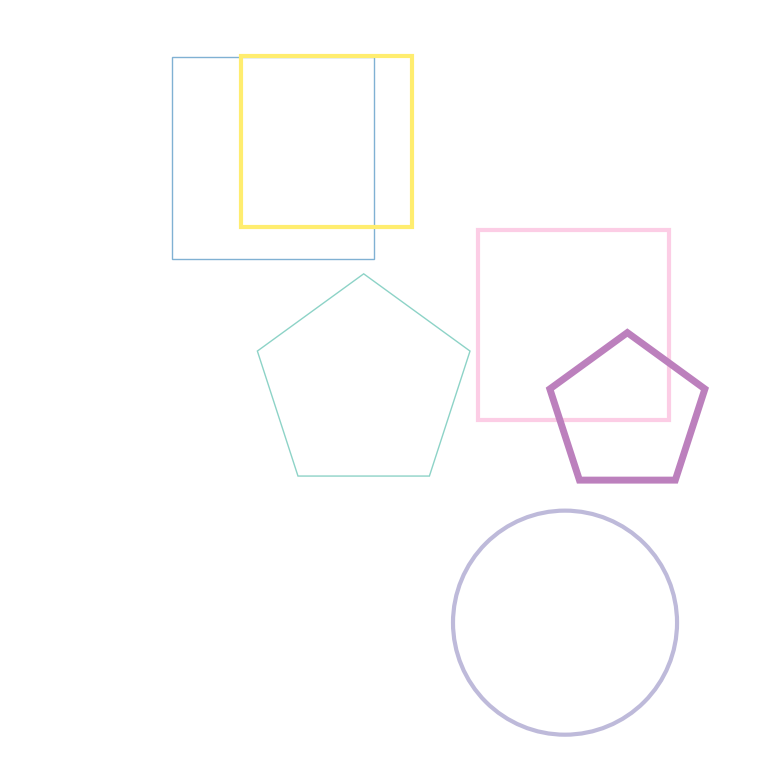[{"shape": "pentagon", "thickness": 0.5, "radius": 0.73, "center": [0.472, 0.499]}, {"shape": "circle", "thickness": 1.5, "radius": 0.73, "center": [0.734, 0.191]}, {"shape": "square", "thickness": 0.5, "radius": 0.66, "center": [0.354, 0.795]}, {"shape": "square", "thickness": 1.5, "radius": 0.62, "center": [0.745, 0.578]}, {"shape": "pentagon", "thickness": 2.5, "radius": 0.53, "center": [0.815, 0.462]}, {"shape": "square", "thickness": 1.5, "radius": 0.56, "center": [0.424, 0.816]}]